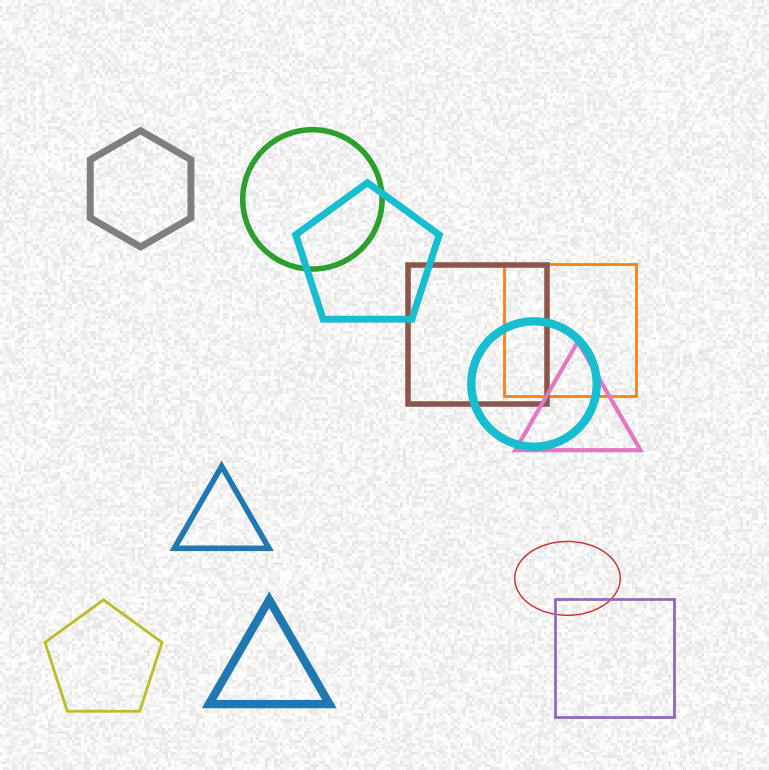[{"shape": "triangle", "thickness": 3, "radius": 0.45, "center": [0.35, 0.131]}, {"shape": "triangle", "thickness": 2, "radius": 0.36, "center": [0.288, 0.323]}, {"shape": "square", "thickness": 1, "radius": 0.43, "center": [0.74, 0.572]}, {"shape": "circle", "thickness": 2, "radius": 0.45, "center": [0.406, 0.741]}, {"shape": "oval", "thickness": 0.5, "radius": 0.34, "center": [0.737, 0.249]}, {"shape": "square", "thickness": 1, "radius": 0.38, "center": [0.798, 0.146]}, {"shape": "square", "thickness": 2, "radius": 0.45, "center": [0.62, 0.566]}, {"shape": "triangle", "thickness": 1.5, "radius": 0.47, "center": [0.75, 0.462]}, {"shape": "hexagon", "thickness": 2.5, "radius": 0.38, "center": [0.183, 0.755]}, {"shape": "pentagon", "thickness": 1, "radius": 0.4, "center": [0.134, 0.141]}, {"shape": "pentagon", "thickness": 2.5, "radius": 0.49, "center": [0.477, 0.665]}, {"shape": "circle", "thickness": 3, "radius": 0.41, "center": [0.694, 0.501]}]